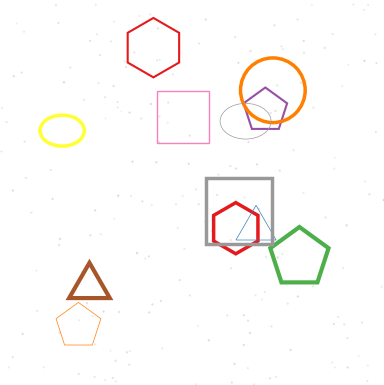[{"shape": "hexagon", "thickness": 2.5, "radius": 0.33, "center": [0.612, 0.407]}, {"shape": "hexagon", "thickness": 1.5, "radius": 0.39, "center": [0.398, 0.876]}, {"shape": "triangle", "thickness": 0.5, "radius": 0.3, "center": [0.665, 0.407]}, {"shape": "pentagon", "thickness": 3, "radius": 0.4, "center": [0.778, 0.331]}, {"shape": "pentagon", "thickness": 1.5, "radius": 0.3, "center": [0.689, 0.713]}, {"shape": "circle", "thickness": 2.5, "radius": 0.42, "center": [0.709, 0.766]}, {"shape": "pentagon", "thickness": 0.5, "radius": 0.31, "center": [0.204, 0.153]}, {"shape": "oval", "thickness": 2.5, "radius": 0.29, "center": [0.162, 0.661]}, {"shape": "triangle", "thickness": 3, "radius": 0.31, "center": [0.232, 0.256]}, {"shape": "square", "thickness": 1, "radius": 0.34, "center": [0.476, 0.697]}, {"shape": "oval", "thickness": 0.5, "radius": 0.33, "center": [0.638, 0.685]}, {"shape": "square", "thickness": 2.5, "radius": 0.43, "center": [0.62, 0.452]}]